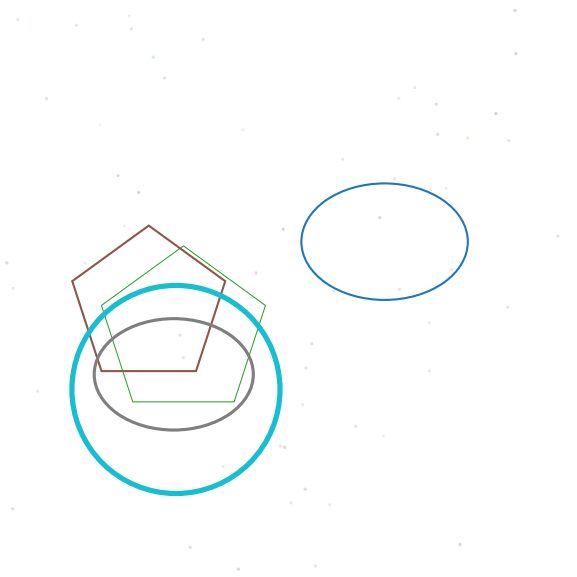[{"shape": "oval", "thickness": 1, "radius": 0.72, "center": [0.666, 0.581]}, {"shape": "pentagon", "thickness": 0.5, "radius": 0.75, "center": [0.318, 0.424]}, {"shape": "pentagon", "thickness": 1, "radius": 0.7, "center": [0.258, 0.469]}, {"shape": "oval", "thickness": 1.5, "radius": 0.69, "center": [0.301, 0.351]}, {"shape": "circle", "thickness": 2.5, "radius": 0.9, "center": [0.305, 0.325]}]